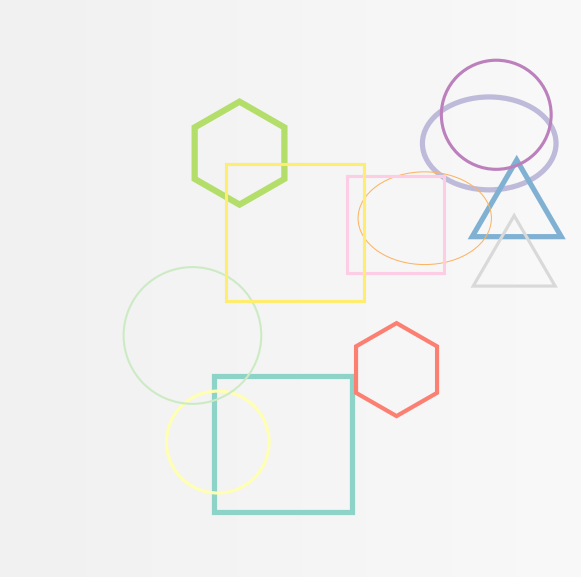[{"shape": "square", "thickness": 2.5, "radius": 0.59, "center": [0.486, 0.23]}, {"shape": "circle", "thickness": 1.5, "radius": 0.44, "center": [0.375, 0.234]}, {"shape": "oval", "thickness": 2.5, "radius": 0.57, "center": [0.842, 0.751]}, {"shape": "hexagon", "thickness": 2, "radius": 0.4, "center": [0.682, 0.359]}, {"shape": "triangle", "thickness": 2.5, "radius": 0.44, "center": [0.889, 0.634]}, {"shape": "oval", "thickness": 0.5, "radius": 0.57, "center": [0.731, 0.621]}, {"shape": "hexagon", "thickness": 3, "radius": 0.45, "center": [0.412, 0.734]}, {"shape": "square", "thickness": 1.5, "radius": 0.42, "center": [0.68, 0.61]}, {"shape": "triangle", "thickness": 1.5, "radius": 0.41, "center": [0.885, 0.544]}, {"shape": "circle", "thickness": 1.5, "radius": 0.47, "center": [0.854, 0.8]}, {"shape": "circle", "thickness": 1, "radius": 0.59, "center": [0.331, 0.418]}, {"shape": "square", "thickness": 1.5, "radius": 0.59, "center": [0.508, 0.596]}]